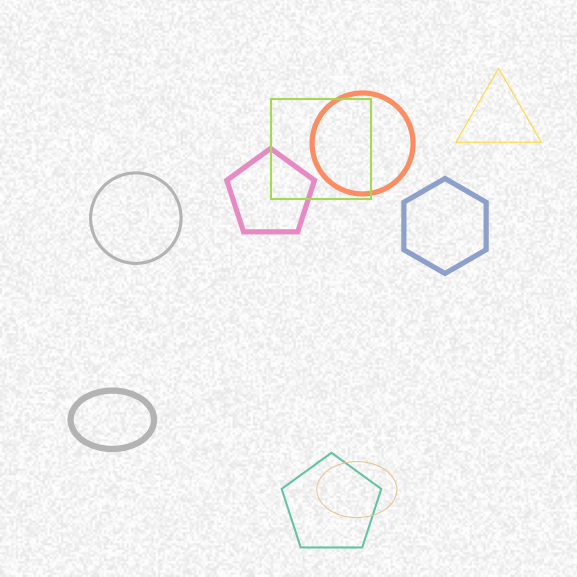[{"shape": "pentagon", "thickness": 1, "radius": 0.45, "center": [0.574, 0.124]}, {"shape": "circle", "thickness": 2.5, "radius": 0.44, "center": [0.628, 0.751]}, {"shape": "hexagon", "thickness": 2.5, "radius": 0.41, "center": [0.771, 0.608]}, {"shape": "pentagon", "thickness": 2.5, "radius": 0.4, "center": [0.469, 0.662]}, {"shape": "square", "thickness": 1, "radius": 0.43, "center": [0.556, 0.741]}, {"shape": "triangle", "thickness": 0.5, "radius": 0.43, "center": [0.863, 0.796]}, {"shape": "oval", "thickness": 0.5, "radius": 0.35, "center": [0.618, 0.151]}, {"shape": "oval", "thickness": 3, "radius": 0.36, "center": [0.195, 0.272]}, {"shape": "circle", "thickness": 1.5, "radius": 0.39, "center": [0.235, 0.621]}]